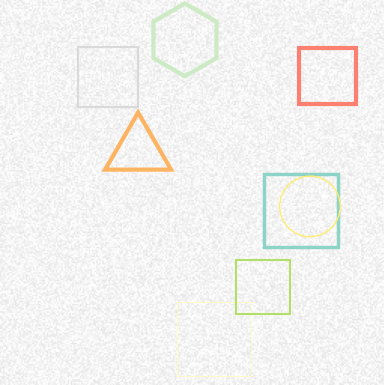[{"shape": "square", "thickness": 2.5, "radius": 0.47, "center": [0.782, 0.452]}, {"shape": "square", "thickness": 0.5, "radius": 0.48, "center": [0.557, 0.118]}, {"shape": "square", "thickness": 3, "radius": 0.37, "center": [0.851, 0.802]}, {"shape": "triangle", "thickness": 3, "radius": 0.49, "center": [0.359, 0.609]}, {"shape": "square", "thickness": 1.5, "radius": 0.35, "center": [0.682, 0.254]}, {"shape": "square", "thickness": 1.5, "radius": 0.39, "center": [0.28, 0.801]}, {"shape": "hexagon", "thickness": 3, "radius": 0.47, "center": [0.48, 0.897]}, {"shape": "circle", "thickness": 1, "radius": 0.39, "center": [0.805, 0.464]}]